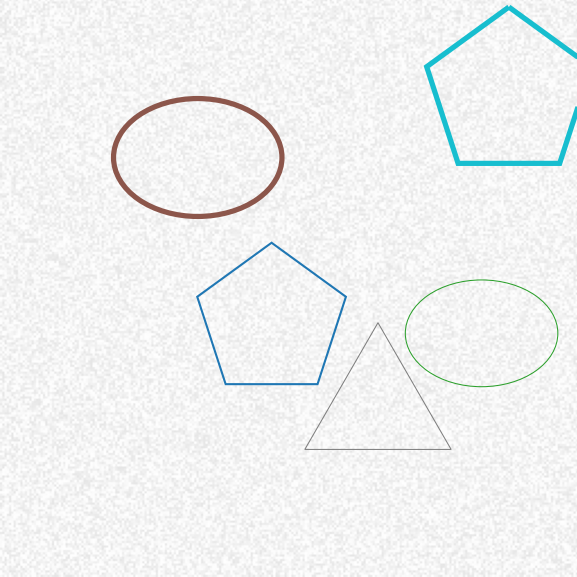[{"shape": "pentagon", "thickness": 1, "radius": 0.68, "center": [0.47, 0.443]}, {"shape": "oval", "thickness": 0.5, "radius": 0.66, "center": [0.834, 0.422]}, {"shape": "oval", "thickness": 2.5, "radius": 0.73, "center": [0.342, 0.726]}, {"shape": "triangle", "thickness": 0.5, "radius": 0.73, "center": [0.654, 0.294]}, {"shape": "pentagon", "thickness": 2.5, "radius": 0.75, "center": [0.881, 0.837]}]